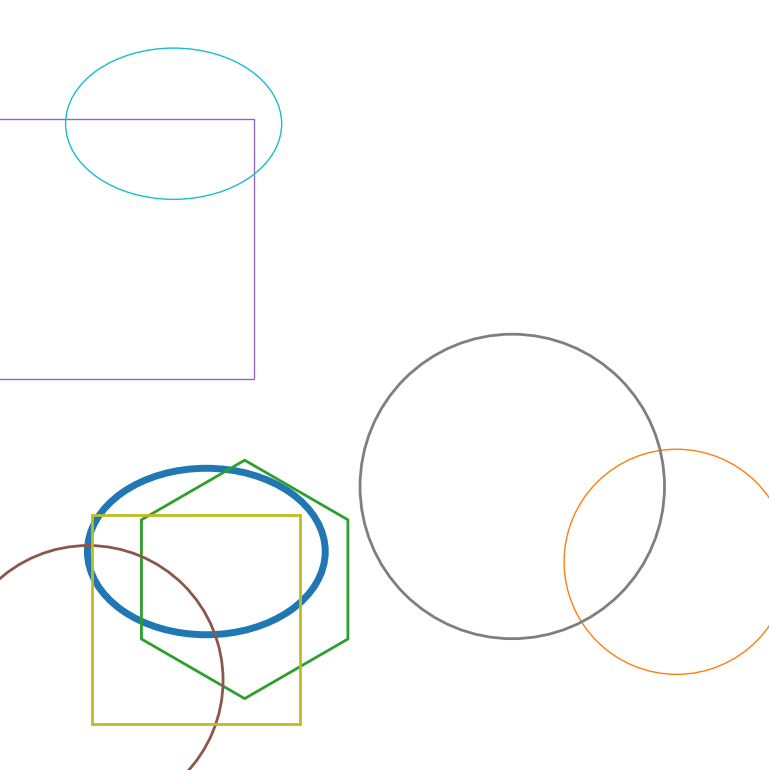[{"shape": "oval", "thickness": 2.5, "radius": 0.77, "center": [0.268, 0.284]}, {"shape": "circle", "thickness": 0.5, "radius": 0.73, "center": [0.879, 0.27]}, {"shape": "hexagon", "thickness": 1, "radius": 0.77, "center": [0.318, 0.248]}, {"shape": "square", "thickness": 0.5, "radius": 0.84, "center": [0.161, 0.676]}, {"shape": "circle", "thickness": 1, "radius": 0.88, "center": [0.115, 0.116]}, {"shape": "circle", "thickness": 1, "radius": 0.99, "center": [0.665, 0.368]}, {"shape": "square", "thickness": 1, "radius": 0.68, "center": [0.255, 0.196]}, {"shape": "oval", "thickness": 0.5, "radius": 0.7, "center": [0.225, 0.839]}]